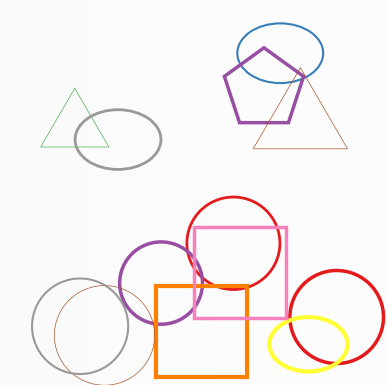[{"shape": "circle", "thickness": 2.5, "radius": 0.6, "center": [0.869, 0.177]}, {"shape": "circle", "thickness": 2, "radius": 0.6, "center": [0.602, 0.368]}, {"shape": "oval", "thickness": 1.5, "radius": 0.55, "center": [0.723, 0.862]}, {"shape": "triangle", "thickness": 0.5, "radius": 0.51, "center": [0.193, 0.669]}, {"shape": "circle", "thickness": 2.5, "radius": 0.53, "center": [0.416, 0.265]}, {"shape": "pentagon", "thickness": 2.5, "radius": 0.54, "center": [0.681, 0.768]}, {"shape": "square", "thickness": 3, "radius": 0.59, "center": [0.521, 0.14]}, {"shape": "oval", "thickness": 3, "radius": 0.5, "center": [0.796, 0.106]}, {"shape": "triangle", "thickness": 0.5, "radius": 0.7, "center": [0.775, 0.684]}, {"shape": "circle", "thickness": 0.5, "radius": 0.65, "center": [0.27, 0.129]}, {"shape": "square", "thickness": 2.5, "radius": 0.59, "center": [0.619, 0.292]}, {"shape": "oval", "thickness": 2, "radius": 0.55, "center": [0.305, 0.637]}, {"shape": "circle", "thickness": 1.5, "radius": 0.62, "center": [0.207, 0.153]}]